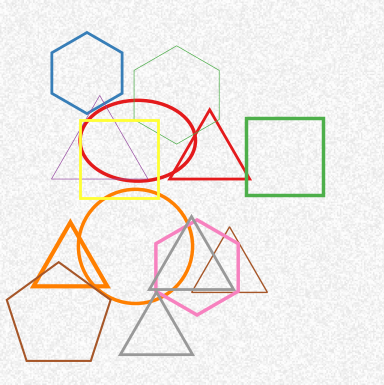[{"shape": "oval", "thickness": 2.5, "radius": 0.75, "center": [0.358, 0.634]}, {"shape": "triangle", "thickness": 2, "radius": 0.6, "center": [0.545, 0.595]}, {"shape": "hexagon", "thickness": 2, "radius": 0.53, "center": [0.226, 0.81]}, {"shape": "hexagon", "thickness": 0.5, "radius": 0.64, "center": [0.459, 0.753]}, {"shape": "square", "thickness": 2.5, "radius": 0.51, "center": [0.739, 0.594]}, {"shape": "triangle", "thickness": 0.5, "radius": 0.72, "center": [0.259, 0.607]}, {"shape": "circle", "thickness": 2.5, "radius": 0.74, "center": [0.352, 0.36]}, {"shape": "triangle", "thickness": 3, "radius": 0.55, "center": [0.183, 0.312]}, {"shape": "square", "thickness": 2, "radius": 0.51, "center": [0.309, 0.586]}, {"shape": "pentagon", "thickness": 1.5, "radius": 0.71, "center": [0.152, 0.177]}, {"shape": "triangle", "thickness": 1, "radius": 0.57, "center": [0.596, 0.297]}, {"shape": "hexagon", "thickness": 2.5, "radius": 0.62, "center": [0.512, 0.305]}, {"shape": "triangle", "thickness": 2, "radius": 0.63, "center": [0.497, 0.311]}, {"shape": "triangle", "thickness": 2, "radius": 0.54, "center": [0.406, 0.133]}]